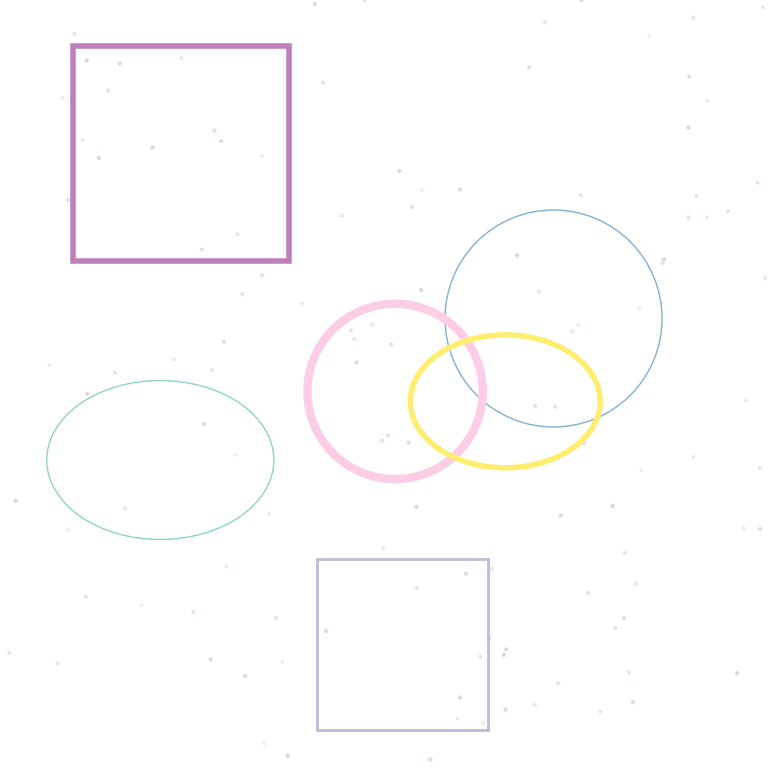[{"shape": "oval", "thickness": 0.5, "radius": 0.74, "center": [0.208, 0.403]}, {"shape": "square", "thickness": 1, "radius": 0.56, "center": [0.523, 0.163]}, {"shape": "circle", "thickness": 0.5, "radius": 0.7, "center": [0.719, 0.586]}, {"shape": "circle", "thickness": 3, "radius": 0.57, "center": [0.513, 0.492]}, {"shape": "square", "thickness": 2, "radius": 0.7, "center": [0.235, 0.801]}, {"shape": "oval", "thickness": 2, "radius": 0.62, "center": [0.656, 0.479]}]